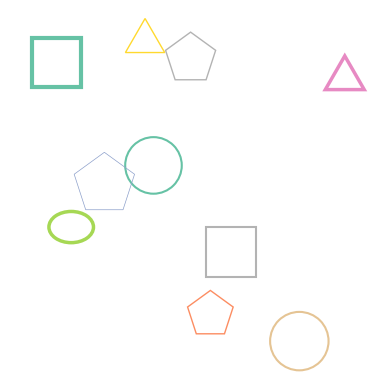[{"shape": "circle", "thickness": 1.5, "radius": 0.37, "center": [0.399, 0.57]}, {"shape": "square", "thickness": 3, "radius": 0.32, "center": [0.146, 0.837]}, {"shape": "pentagon", "thickness": 1, "radius": 0.31, "center": [0.546, 0.183]}, {"shape": "pentagon", "thickness": 0.5, "radius": 0.41, "center": [0.271, 0.522]}, {"shape": "triangle", "thickness": 2.5, "radius": 0.29, "center": [0.895, 0.796]}, {"shape": "oval", "thickness": 2.5, "radius": 0.29, "center": [0.185, 0.41]}, {"shape": "triangle", "thickness": 1, "radius": 0.29, "center": [0.377, 0.893]}, {"shape": "circle", "thickness": 1.5, "radius": 0.38, "center": [0.777, 0.114]}, {"shape": "pentagon", "thickness": 1, "radius": 0.34, "center": [0.495, 0.848]}, {"shape": "square", "thickness": 1.5, "radius": 0.32, "center": [0.6, 0.346]}]